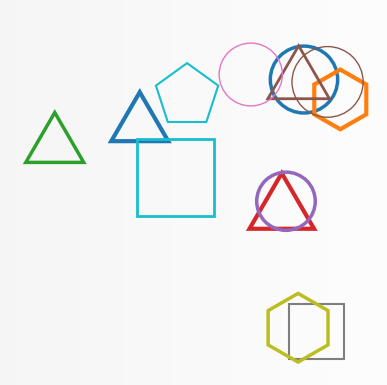[{"shape": "circle", "thickness": 2.5, "radius": 0.43, "center": [0.784, 0.793]}, {"shape": "triangle", "thickness": 3, "radius": 0.42, "center": [0.361, 0.676]}, {"shape": "hexagon", "thickness": 3, "radius": 0.39, "center": [0.878, 0.742]}, {"shape": "triangle", "thickness": 2.5, "radius": 0.43, "center": [0.141, 0.621]}, {"shape": "triangle", "thickness": 3, "radius": 0.48, "center": [0.727, 0.454]}, {"shape": "circle", "thickness": 2.5, "radius": 0.38, "center": [0.738, 0.477]}, {"shape": "triangle", "thickness": 2, "radius": 0.46, "center": [0.771, 0.789]}, {"shape": "circle", "thickness": 1, "radius": 0.46, "center": [0.845, 0.787]}, {"shape": "circle", "thickness": 1, "radius": 0.41, "center": [0.647, 0.806]}, {"shape": "square", "thickness": 1.5, "radius": 0.36, "center": [0.817, 0.139]}, {"shape": "hexagon", "thickness": 2.5, "radius": 0.45, "center": [0.769, 0.149]}, {"shape": "pentagon", "thickness": 1.5, "radius": 0.42, "center": [0.483, 0.751]}, {"shape": "square", "thickness": 2, "radius": 0.5, "center": [0.453, 0.539]}]